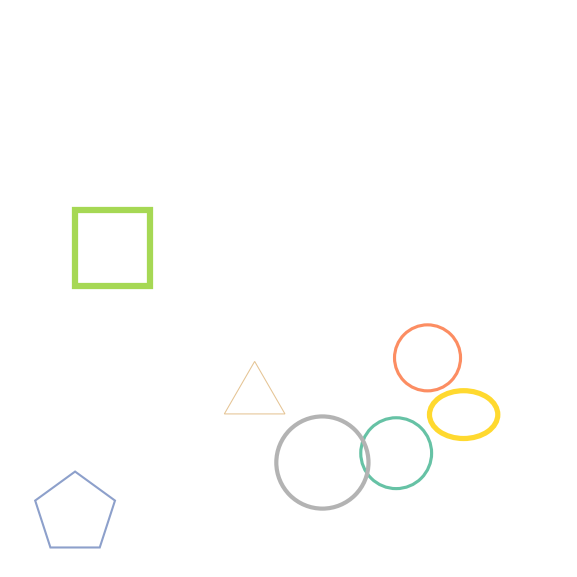[{"shape": "circle", "thickness": 1.5, "radius": 0.31, "center": [0.686, 0.214]}, {"shape": "circle", "thickness": 1.5, "radius": 0.29, "center": [0.74, 0.379]}, {"shape": "pentagon", "thickness": 1, "radius": 0.36, "center": [0.13, 0.11]}, {"shape": "square", "thickness": 3, "radius": 0.33, "center": [0.195, 0.57]}, {"shape": "oval", "thickness": 2.5, "radius": 0.3, "center": [0.803, 0.281]}, {"shape": "triangle", "thickness": 0.5, "radius": 0.3, "center": [0.441, 0.313]}, {"shape": "circle", "thickness": 2, "radius": 0.4, "center": [0.558, 0.198]}]